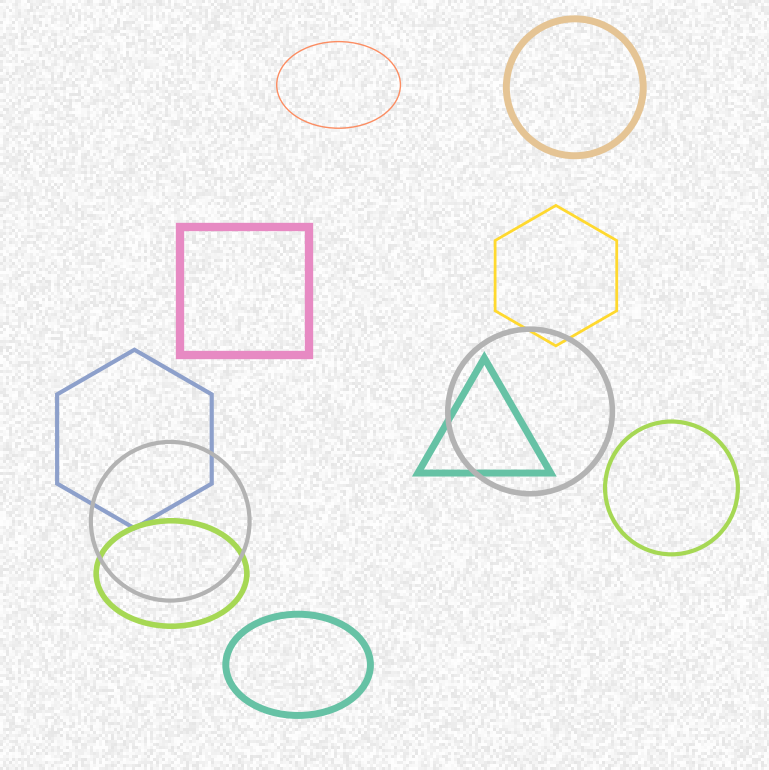[{"shape": "triangle", "thickness": 2.5, "radius": 0.5, "center": [0.629, 0.435]}, {"shape": "oval", "thickness": 2.5, "radius": 0.47, "center": [0.387, 0.137]}, {"shape": "oval", "thickness": 0.5, "radius": 0.4, "center": [0.44, 0.89]}, {"shape": "hexagon", "thickness": 1.5, "radius": 0.58, "center": [0.175, 0.43]}, {"shape": "square", "thickness": 3, "radius": 0.42, "center": [0.318, 0.622]}, {"shape": "oval", "thickness": 2, "radius": 0.49, "center": [0.223, 0.255]}, {"shape": "circle", "thickness": 1.5, "radius": 0.43, "center": [0.872, 0.366]}, {"shape": "hexagon", "thickness": 1, "radius": 0.46, "center": [0.722, 0.642]}, {"shape": "circle", "thickness": 2.5, "radius": 0.44, "center": [0.746, 0.887]}, {"shape": "circle", "thickness": 2, "radius": 0.53, "center": [0.688, 0.466]}, {"shape": "circle", "thickness": 1.5, "radius": 0.52, "center": [0.221, 0.323]}]